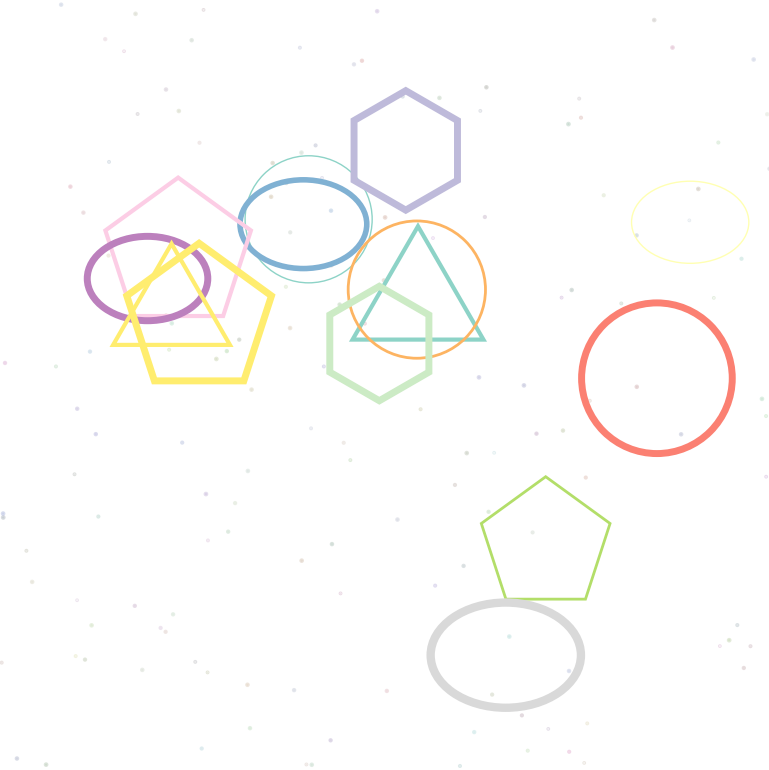[{"shape": "circle", "thickness": 0.5, "radius": 0.41, "center": [0.401, 0.715]}, {"shape": "triangle", "thickness": 1.5, "radius": 0.49, "center": [0.543, 0.608]}, {"shape": "oval", "thickness": 0.5, "radius": 0.38, "center": [0.896, 0.711]}, {"shape": "hexagon", "thickness": 2.5, "radius": 0.39, "center": [0.527, 0.805]}, {"shape": "circle", "thickness": 2.5, "radius": 0.49, "center": [0.853, 0.509]}, {"shape": "oval", "thickness": 2, "radius": 0.41, "center": [0.394, 0.709]}, {"shape": "circle", "thickness": 1, "radius": 0.45, "center": [0.541, 0.624]}, {"shape": "pentagon", "thickness": 1, "radius": 0.44, "center": [0.709, 0.293]}, {"shape": "pentagon", "thickness": 1.5, "radius": 0.5, "center": [0.231, 0.67]}, {"shape": "oval", "thickness": 3, "radius": 0.49, "center": [0.657, 0.149]}, {"shape": "oval", "thickness": 2.5, "radius": 0.39, "center": [0.192, 0.638]}, {"shape": "hexagon", "thickness": 2.5, "radius": 0.37, "center": [0.493, 0.554]}, {"shape": "triangle", "thickness": 1.5, "radius": 0.44, "center": [0.223, 0.596]}, {"shape": "pentagon", "thickness": 2.5, "radius": 0.49, "center": [0.259, 0.585]}]